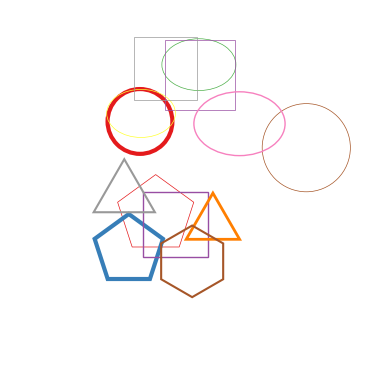[{"shape": "pentagon", "thickness": 0.5, "radius": 0.52, "center": [0.404, 0.443]}, {"shape": "circle", "thickness": 3, "radius": 0.42, "center": [0.364, 0.685]}, {"shape": "pentagon", "thickness": 3, "radius": 0.47, "center": [0.335, 0.351]}, {"shape": "oval", "thickness": 0.5, "radius": 0.48, "center": [0.517, 0.832]}, {"shape": "square", "thickness": 1, "radius": 0.42, "center": [0.456, 0.417]}, {"shape": "square", "thickness": 0.5, "radius": 0.46, "center": [0.519, 0.805]}, {"shape": "triangle", "thickness": 2, "radius": 0.4, "center": [0.553, 0.418]}, {"shape": "oval", "thickness": 0.5, "radius": 0.45, "center": [0.366, 0.705]}, {"shape": "hexagon", "thickness": 1.5, "radius": 0.47, "center": [0.499, 0.321]}, {"shape": "circle", "thickness": 0.5, "radius": 0.57, "center": [0.796, 0.616]}, {"shape": "oval", "thickness": 1, "radius": 0.59, "center": [0.622, 0.679]}, {"shape": "square", "thickness": 0.5, "radius": 0.41, "center": [0.43, 0.822]}, {"shape": "triangle", "thickness": 1.5, "radius": 0.46, "center": [0.323, 0.495]}]